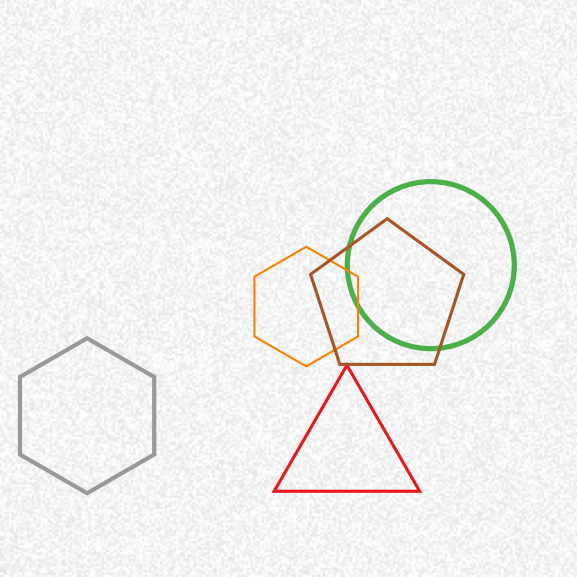[{"shape": "triangle", "thickness": 1.5, "radius": 0.73, "center": [0.601, 0.221]}, {"shape": "circle", "thickness": 2.5, "radius": 0.72, "center": [0.746, 0.54]}, {"shape": "hexagon", "thickness": 1, "radius": 0.52, "center": [0.53, 0.468]}, {"shape": "pentagon", "thickness": 1.5, "radius": 0.7, "center": [0.67, 0.481]}, {"shape": "hexagon", "thickness": 2, "radius": 0.67, "center": [0.151, 0.279]}]